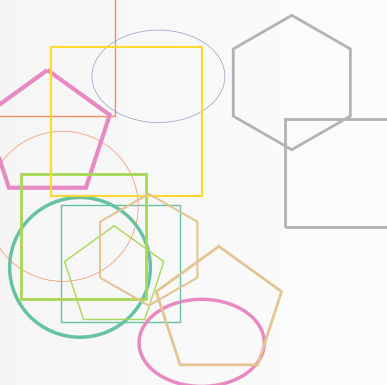[{"shape": "circle", "thickness": 2.5, "radius": 0.91, "center": [0.206, 0.306]}, {"shape": "square", "thickness": 1, "radius": 0.76, "center": [0.312, 0.316]}, {"shape": "square", "thickness": 1, "radius": 0.88, "center": [0.121, 0.873]}, {"shape": "circle", "thickness": 0.5, "radius": 0.98, "center": [0.162, 0.464]}, {"shape": "oval", "thickness": 0.5, "radius": 0.86, "center": [0.409, 0.802]}, {"shape": "oval", "thickness": 2.5, "radius": 0.81, "center": [0.52, 0.109]}, {"shape": "pentagon", "thickness": 3, "radius": 0.85, "center": [0.122, 0.649]}, {"shape": "pentagon", "thickness": 1, "radius": 0.67, "center": [0.295, 0.279]}, {"shape": "square", "thickness": 2, "radius": 0.81, "center": [0.216, 0.386]}, {"shape": "square", "thickness": 1.5, "radius": 0.97, "center": [0.326, 0.684]}, {"shape": "pentagon", "thickness": 2, "radius": 0.85, "center": [0.565, 0.19]}, {"shape": "hexagon", "thickness": 1.5, "radius": 0.73, "center": [0.384, 0.351]}, {"shape": "square", "thickness": 2, "radius": 0.7, "center": [0.874, 0.55]}, {"shape": "hexagon", "thickness": 2, "radius": 0.87, "center": [0.753, 0.786]}]